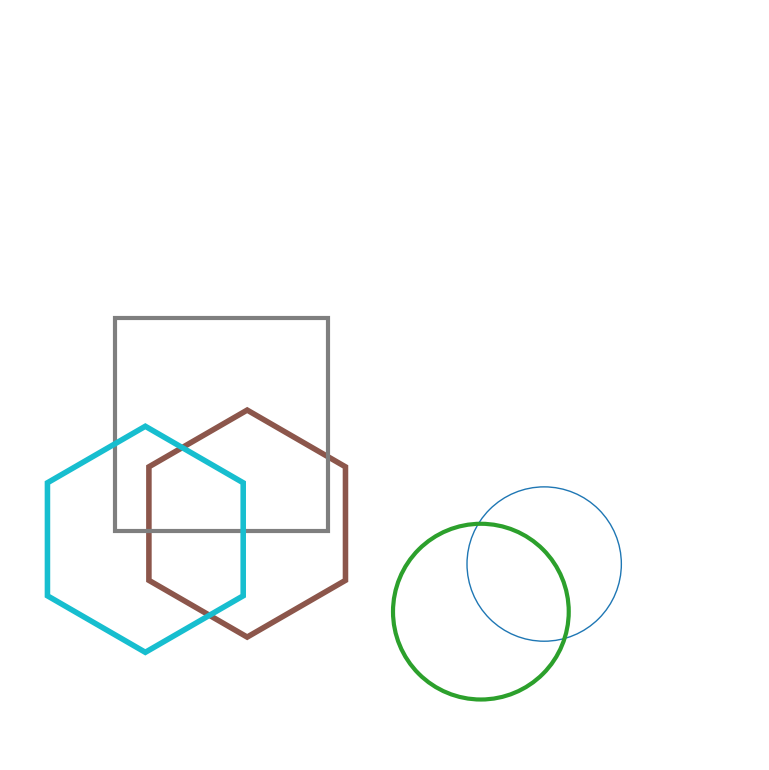[{"shape": "circle", "thickness": 0.5, "radius": 0.5, "center": [0.707, 0.267]}, {"shape": "circle", "thickness": 1.5, "radius": 0.57, "center": [0.625, 0.206]}, {"shape": "hexagon", "thickness": 2, "radius": 0.74, "center": [0.321, 0.32]}, {"shape": "square", "thickness": 1.5, "radius": 0.69, "center": [0.287, 0.449]}, {"shape": "hexagon", "thickness": 2, "radius": 0.73, "center": [0.189, 0.3]}]